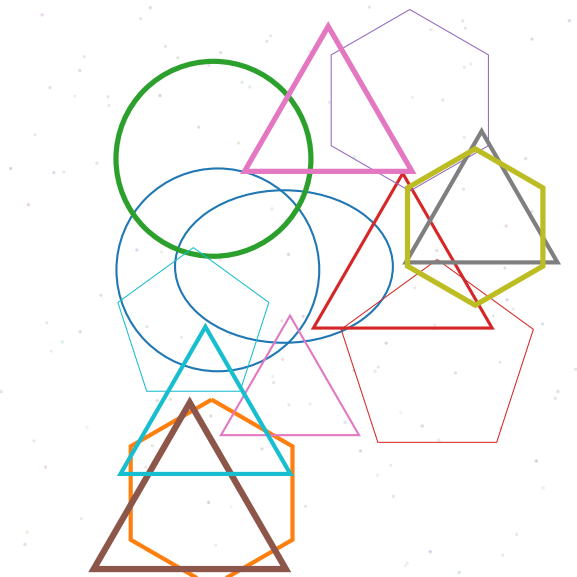[{"shape": "circle", "thickness": 1, "radius": 0.88, "center": [0.377, 0.532]}, {"shape": "oval", "thickness": 1, "radius": 0.94, "center": [0.492, 0.538]}, {"shape": "hexagon", "thickness": 2, "radius": 0.81, "center": [0.366, 0.145]}, {"shape": "circle", "thickness": 2.5, "radius": 0.84, "center": [0.37, 0.724]}, {"shape": "pentagon", "thickness": 0.5, "radius": 0.87, "center": [0.757, 0.375]}, {"shape": "triangle", "thickness": 1.5, "radius": 0.89, "center": [0.697, 0.52]}, {"shape": "hexagon", "thickness": 0.5, "radius": 0.79, "center": [0.71, 0.825]}, {"shape": "triangle", "thickness": 3, "radius": 0.96, "center": [0.329, 0.11]}, {"shape": "triangle", "thickness": 1, "radius": 0.69, "center": [0.502, 0.315]}, {"shape": "triangle", "thickness": 2.5, "radius": 0.84, "center": [0.568, 0.786]}, {"shape": "triangle", "thickness": 2, "radius": 0.76, "center": [0.834, 0.621]}, {"shape": "hexagon", "thickness": 2.5, "radius": 0.68, "center": [0.823, 0.606]}, {"shape": "pentagon", "thickness": 0.5, "radius": 0.69, "center": [0.335, 0.433]}, {"shape": "triangle", "thickness": 2, "radius": 0.85, "center": [0.356, 0.263]}]